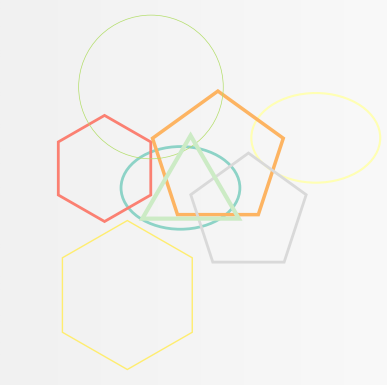[{"shape": "oval", "thickness": 2, "radius": 0.77, "center": [0.466, 0.512]}, {"shape": "oval", "thickness": 1.5, "radius": 0.83, "center": [0.815, 0.642]}, {"shape": "hexagon", "thickness": 2, "radius": 0.69, "center": [0.27, 0.562]}, {"shape": "pentagon", "thickness": 2.5, "radius": 0.89, "center": [0.562, 0.586]}, {"shape": "circle", "thickness": 0.5, "radius": 0.93, "center": [0.39, 0.774]}, {"shape": "pentagon", "thickness": 2, "radius": 0.78, "center": [0.641, 0.446]}, {"shape": "triangle", "thickness": 3, "radius": 0.72, "center": [0.492, 0.504]}, {"shape": "hexagon", "thickness": 1, "radius": 0.97, "center": [0.329, 0.234]}]